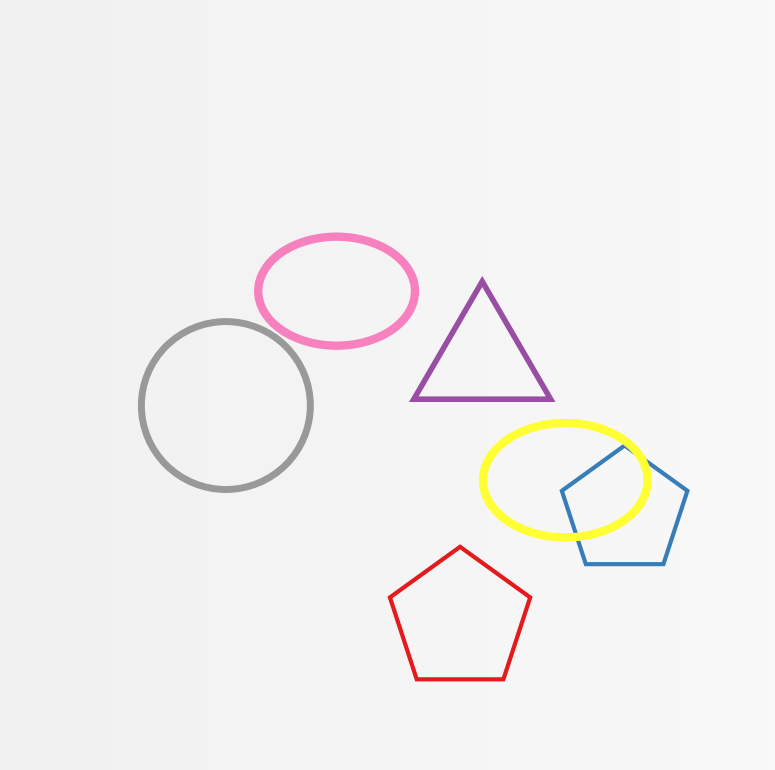[{"shape": "pentagon", "thickness": 1.5, "radius": 0.48, "center": [0.594, 0.195]}, {"shape": "pentagon", "thickness": 1.5, "radius": 0.43, "center": [0.806, 0.336]}, {"shape": "triangle", "thickness": 2, "radius": 0.51, "center": [0.622, 0.533]}, {"shape": "oval", "thickness": 3, "radius": 0.53, "center": [0.729, 0.376]}, {"shape": "oval", "thickness": 3, "radius": 0.51, "center": [0.434, 0.622]}, {"shape": "circle", "thickness": 2.5, "radius": 0.55, "center": [0.291, 0.473]}]